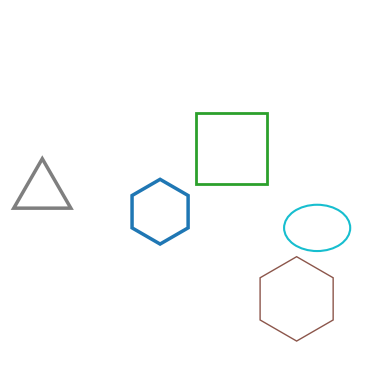[{"shape": "hexagon", "thickness": 2.5, "radius": 0.42, "center": [0.416, 0.45]}, {"shape": "square", "thickness": 2, "radius": 0.46, "center": [0.602, 0.615]}, {"shape": "hexagon", "thickness": 1, "radius": 0.55, "center": [0.77, 0.224]}, {"shape": "triangle", "thickness": 2.5, "radius": 0.43, "center": [0.11, 0.502]}, {"shape": "oval", "thickness": 1.5, "radius": 0.43, "center": [0.824, 0.408]}]